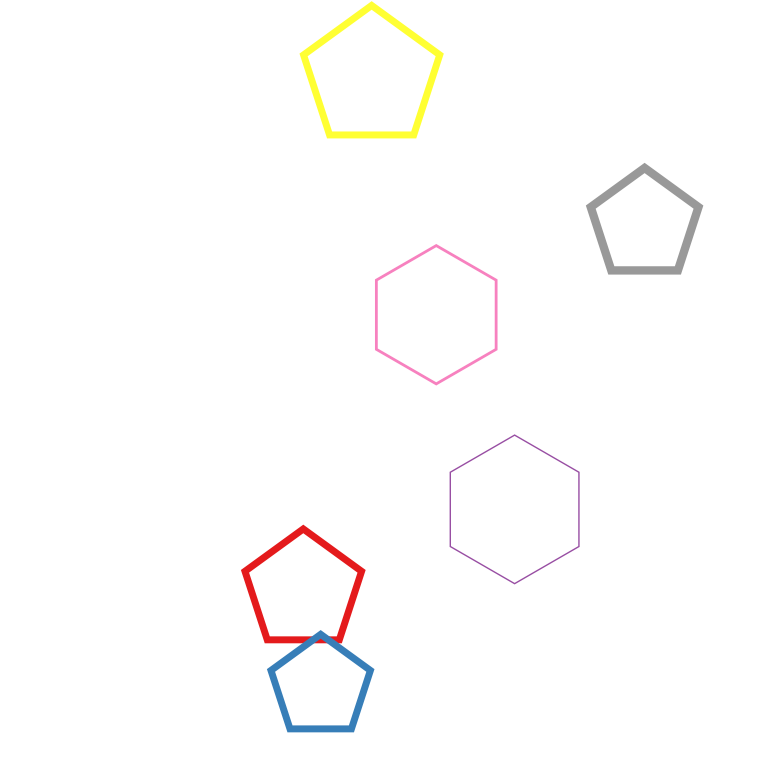[{"shape": "pentagon", "thickness": 2.5, "radius": 0.4, "center": [0.394, 0.233]}, {"shape": "pentagon", "thickness": 2.5, "radius": 0.34, "center": [0.416, 0.108]}, {"shape": "hexagon", "thickness": 0.5, "radius": 0.48, "center": [0.668, 0.338]}, {"shape": "pentagon", "thickness": 2.5, "radius": 0.46, "center": [0.483, 0.9]}, {"shape": "hexagon", "thickness": 1, "radius": 0.45, "center": [0.567, 0.591]}, {"shape": "pentagon", "thickness": 3, "radius": 0.37, "center": [0.837, 0.708]}]